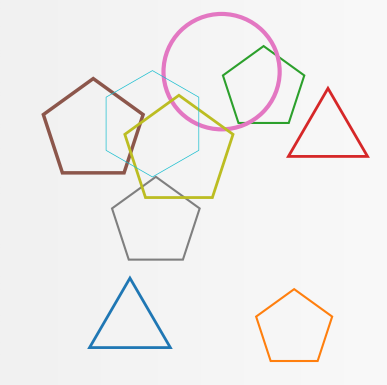[{"shape": "triangle", "thickness": 2, "radius": 0.6, "center": [0.335, 0.157]}, {"shape": "pentagon", "thickness": 1.5, "radius": 0.52, "center": [0.759, 0.146]}, {"shape": "pentagon", "thickness": 1.5, "radius": 0.55, "center": [0.68, 0.77]}, {"shape": "triangle", "thickness": 2, "radius": 0.59, "center": [0.846, 0.653]}, {"shape": "pentagon", "thickness": 2.5, "radius": 0.68, "center": [0.241, 0.661]}, {"shape": "circle", "thickness": 3, "radius": 0.75, "center": [0.572, 0.814]}, {"shape": "pentagon", "thickness": 1.5, "radius": 0.59, "center": [0.402, 0.422]}, {"shape": "pentagon", "thickness": 2, "radius": 0.73, "center": [0.462, 0.606]}, {"shape": "hexagon", "thickness": 0.5, "radius": 0.69, "center": [0.393, 0.679]}]